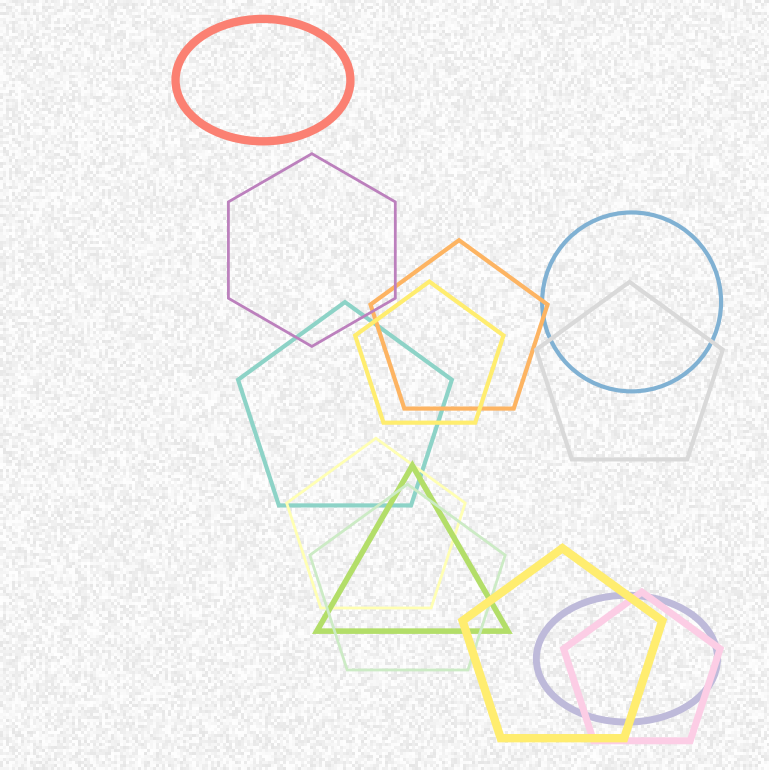[{"shape": "pentagon", "thickness": 1.5, "radius": 0.73, "center": [0.448, 0.462]}, {"shape": "pentagon", "thickness": 1, "radius": 0.61, "center": [0.488, 0.309]}, {"shape": "oval", "thickness": 2.5, "radius": 0.59, "center": [0.814, 0.145]}, {"shape": "oval", "thickness": 3, "radius": 0.57, "center": [0.342, 0.896]}, {"shape": "circle", "thickness": 1.5, "radius": 0.58, "center": [0.82, 0.608]}, {"shape": "pentagon", "thickness": 1.5, "radius": 0.6, "center": [0.596, 0.567]}, {"shape": "triangle", "thickness": 2, "radius": 0.72, "center": [0.536, 0.252]}, {"shape": "pentagon", "thickness": 2.5, "radius": 0.53, "center": [0.834, 0.124]}, {"shape": "pentagon", "thickness": 1.5, "radius": 0.64, "center": [0.818, 0.506]}, {"shape": "hexagon", "thickness": 1, "radius": 0.63, "center": [0.405, 0.675]}, {"shape": "pentagon", "thickness": 1, "radius": 0.67, "center": [0.529, 0.238]}, {"shape": "pentagon", "thickness": 1.5, "radius": 0.51, "center": [0.558, 0.533]}, {"shape": "pentagon", "thickness": 3, "radius": 0.68, "center": [0.73, 0.152]}]